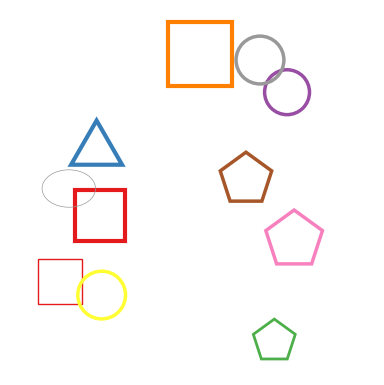[{"shape": "square", "thickness": 1, "radius": 0.29, "center": [0.156, 0.27]}, {"shape": "square", "thickness": 3, "radius": 0.33, "center": [0.26, 0.44]}, {"shape": "triangle", "thickness": 3, "radius": 0.38, "center": [0.251, 0.61]}, {"shape": "pentagon", "thickness": 2, "radius": 0.29, "center": [0.712, 0.114]}, {"shape": "circle", "thickness": 2.5, "radius": 0.29, "center": [0.746, 0.761]}, {"shape": "square", "thickness": 3, "radius": 0.41, "center": [0.52, 0.86]}, {"shape": "circle", "thickness": 2.5, "radius": 0.31, "center": [0.264, 0.234]}, {"shape": "pentagon", "thickness": 2.5, "radius": 0.35, "center": [0.639, 0.534]}, {"shape": "pentagon", "thickness": 2.5, "radius": 0.39, "center": [0.764, 0.377]}, {"shape": "oval", "thickness": 0.5, "radius": 0.35, "center": [0.179, 0.51]}, {"shape": "circle", "thickness": 2.5, "radius": 0.31, "center": [0.675, 0.844]}]